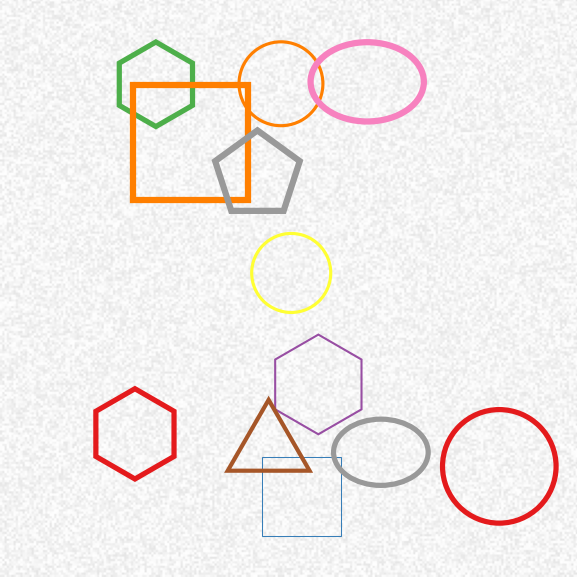[{"shape": "circle", "thickness": 2.5, "radius": 0.49, "center": [0.865, 0.192]}, {"shape": "hexagon", "thickness": 2.5, "radius": 0.39, "center": [0.234, 0.248]}, {"shape": "square", "thickness": 0.5, "radius": 0.34, "center": [0.522, 0.14]}, {"shape": "hexagon", "thickness": 2.5, "radius": 0.37, "center": [0.27, 0.853]}, {"shape": "hexagon", "thickness": 1, "radius": 0.43, "center": [0.551, 0.333]}, {"shape": "circle", "thickness": 1.5, "radius": 0.36, "center": [0.487, 0.854]}, {"shape": "square", "thickness": 3, "radius": 0.5, "center": [0.33, 0.752]}, {"shape": "circle", "thickness": 1.5, "radius": 0.34, "center": [0.504, 0.526]}, {"shape": "triangle", "thickness": 2, "radius": 0.41, "center": [0.465, 0.225]}, {"shape": "oval", "thickness": 3, "radius": 0.49, "center": [0.636, 0.857]}, {"shape": "oval", "thickness": 2.5, "radius": 0.41, "center": [0.66, 0.216]}, {"shape": "pentagon", "thickness": 3, "radius": 0.38, "center": [0.446, 0.696]}]